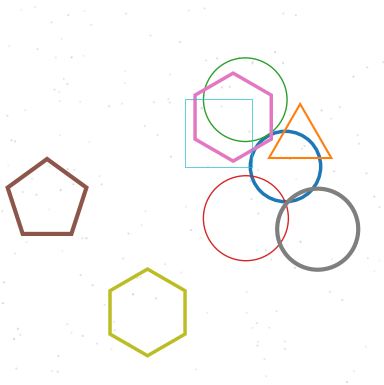[{"shape": "circle", "thickness": 2.5, "radius": 0.46, "center": [0.742, 0.568]}, {"shape": "triangle", "thickness": 1.5, "radius": 0.47, "center": [0.78, 0.636]}, {"shape": "circle", "thickness": 1, "radius": 0.54, "center": [0.637, 0.741]}, {"shape": "circle", "thickness": 1, "radius": 0.55, "center": [0.639, 0.433]}, {"shape": "pentagon", "thickness": 3, "radius": 0.54, "center": [0.122, 0.479]}, {"shape": "hexagon", "thickness": 2.5, "radius": 0.57, "center": [0.606, 0.696]}, {"shape": "circle", "thickness": 3, "radius": 0.53, "center": [0.825, 0.405]}, {"shape": "hexagon", "thickness": 2.5, "radius": 0.56, "center": [0.383, 0.189]}, {"shape": "square", "thickness": 0.5, "radius": 0.44, "center": [0.568, 0.655]}]